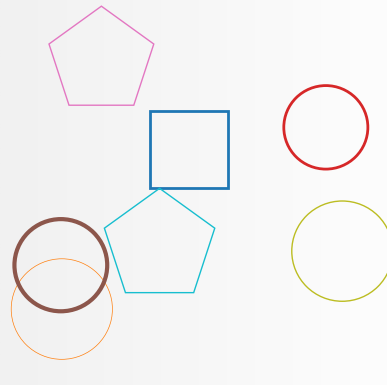[{"shape": "square", "thickness": 2, "radius": 0.5, "center": [0.488, 0.611]}, {"shape": "circle", "thickness": 0.5, "radius": 0.65, "center": [0.16, 0.197]}, {"shape": "circle", "thickness": 2, "radius": 0.54, "center": [0.841, 0.669]}, {"shape": "circle", "thickness": 3, "radius": 0.6, "center": [0.157, 0.311]}, {"shape": "pentagon", "thickness": 1, "radius": 0.71, "center": [0.262, 0.842]}, {"shape": "circle", "thickness": 1, "radius": 0.65, "center": [0.883, 0.348]}, {"shape": "pentagon", "thickness": 1, "radius": 0.75, "center": [0.412, 0.361]}]